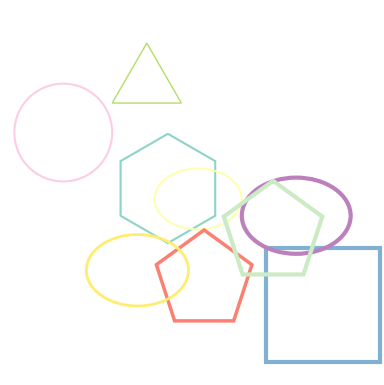[{"shape": "hexagon", "thickness": 1.5, "radius": 0.71, "center": [0.436, 0.511]}, {"shape": "oval", "thickness": 1.5, "radius": 0.56, "center": [0.515, 0.483]}, {"shape": "pentagon", "thickness": 2.5, "radius": 0.65, "center": [0.53, 0.272]}, {"shape": "square", "thickness": 3, "radius": 0.74, "center": [0.839, 0.209]}, {"shape": "triangle", "thickness": 1, "radius": 0.52, "center": [0.381, 0.784]}, {"shape": "circle", "thickness": 1.5, "radius": 0.64, "center": [0.164, 0.656]}, {"shape": "oval", "thickness": 3, "radius": 0.71, "center": [0.769, 0.44]}, {"shape": "pentagon", "thickness": 3, "radius": 0.67, "center": [0.709, 0.396]}, {"shape": "oval", "thickness": 2, "radius": 0.66, "center": [0.357, 0.298]}]